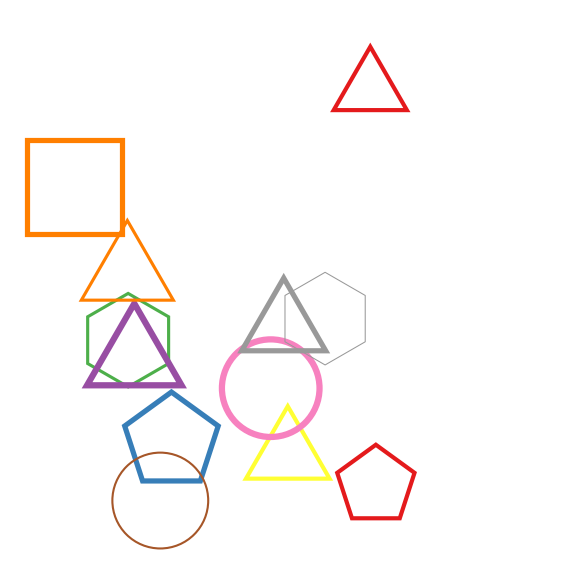[{"shape": "pentagon", "thickness": 2, "radius": 0.35, "center": [0.651, 0.159]}, {"shape": "triangle", "thickness": 2, "radius": 0.37, "center": [0.641, 0.845]}, {"shape": "pentagon", "thickness": 2.5, "radius": 0.43, "center": [0.297, 0.235]}, {"shape": "hexagon", "thickness": 1.5, "radius": 0.4, "center": [0.222, 0.41]}, {"shape": "triangle", "thickness": 3, "radius": 0.47, "center": [0.233, 0.379]}, {"shape": "triangle", "thickness": 1.5, "radius": 0.46, "center": [0.221, 0.525]}, {"shape": "square", "thickness": 2.5, "radius": 0.41, "center": [0.13, 0.675]}, {"shape": "triangle", "thickness": 2, "radius": 0.42, "center": [0.498, 0.212]}, {"shape": "circle", "thickness": 1, "radius": 0.41, "center": [0.278, 0.132]}, {"shape": "circle", "thickness": 3, "radius": 0.42, "center": [0.469, 0.327]}, {"shape": "triangle", "thickness": 2.5, "radius": 0.42, "center": [0.491, 0.434]}, {"shape": "hexagon", "thickness": 0.5, "radius": 0.4, "center": [0.563, 0.447]}]